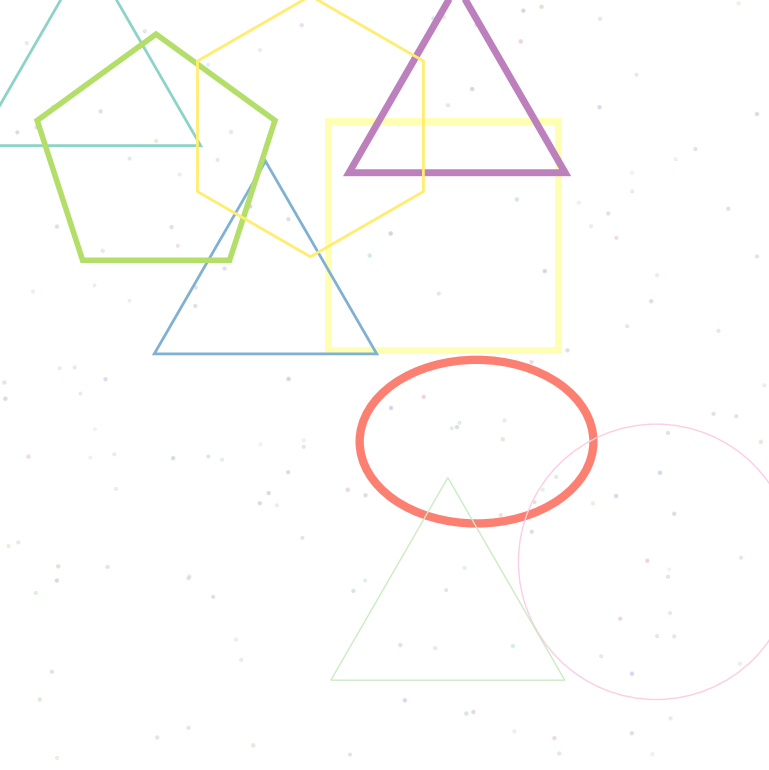[{"shape": "triangle", "thickness": 1, "radius": 0.84, "center": [0.115, 0.895]}, {"shape": "square", "thickness": 2.5, "radius": 0.74, "center": [0.575, 0.694]}, {"shape": "oval", "thickness": 3, "radius": 0.76, "center": [0.619, 0.426]}, {"shape": "triangle", "thickness": 1, "radius": 0.83, "center": [0.345, 0.624]}, {"shape": "pentagon", "thickness": 2, "radius": 0.81, "center": [0.203, 0.793]}, {"shape": "circle", "thickness": 0.5, "radius": 0.89, "center": [0.852, 0.27]}, {"shape": "triangle", "thickness": 2.5, "radius": 0.81, "center": [0.594, 0.857]}, {"shape": "triangle", "thickness": 0.5, "radius": 0.88, "center": [0.582, 0.204]}, {"shape": "hexagon", "thickness": 1, "radius": 0.85, "center": [0.403, 0.836]}]